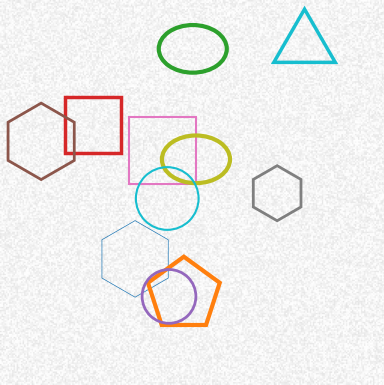[{"shape": "hexagon", "thickness": 0.5, "radius": 0.5, "center": [0.351, 0.327]}, {"shape": "pentagon", "thickness": 3, "radius": 0.49, "center": [0.478, 0.235]}, {"shape": "oval", "thickness": 3, "radius": 0.44, "center": [0.501, 0.873]}, {"shape": "square", "thickness": 2.5, "radius": 0.36, "center": [0.241, 0.675]}, {"shape": "circle", "thickness": 2, "radius": 0.35, "center": [0.439, 0.23]}, {"shape": "hexagon", "thickness": 2, "radius": 0.5, "center": [0.107, 0.633]}, {"shape": "square", "thickness": 1.5, "radius": 0.44, "center": [0.422, 0.609]}, {"shape": "hexagon", "thickness": 2, "radius": 0.36, "center": [0.72, 0.498]}, {"shape": "oval", "thickness": 3, "radius": 0.44, "center": [0.509, 0.586]}, {"shape": "circle", "thickness": 1.5, "radius": 0.41, "center": [0.434, 0.484]}, {"shape": "triangle", "thickness": 2.5, "radius": 0.46, "center": [0.791, 0.884]}]